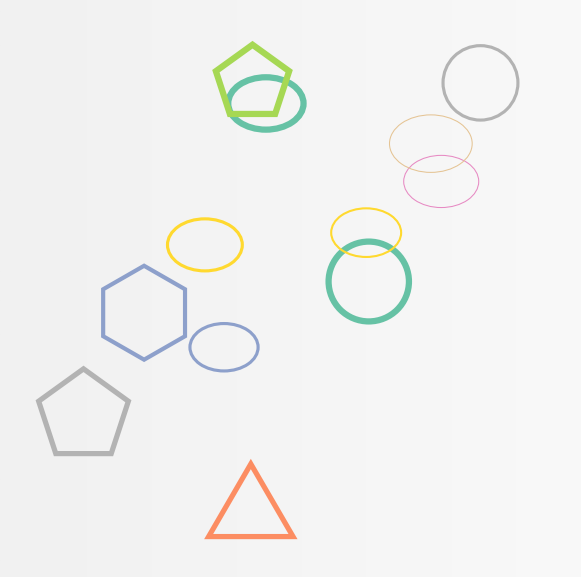[{"shape": "oval", "thickness": 3, "radius": 0.32, "center": [0.457, 0.82]}, {"shape": "circle", "thickness": 3, "radius": 0.35, "center": [0.634, 0.512]}, {"shape": "triangle", "thickness": 2.5, "radius": 0.42, "center": [0.432, 0.112]}, {"shape": "hexagon", "thickness": 2, "radius": 0.41, "center": [0.248, 0.458]}, {"shape": "oval", "thickness": 1.5, "radius": 0.29, "center": [0.385, 0.398]}, {"shape": "oval", "thickness": 0.5, "radius": 0.32, "center": [0.759, 0.685]}, {"shape": "pentagon", "thickness": 3, "radius": 0.33, "center": [0.434, 0.855]}, {"shape": "oval", "thickness": 1.5, "radius": 0.32, "center": [0.353, 0.575]}, {"shape": "oval", "thickness": 1, "radius": 0.3, "center": [0.63, 0.596]}, {"shape": "oval", "thickness": 0.5, "radius": 0.36, "center": [0.741, 0.75]}, {"shape": "circle", "thickness": 1.5, "radius": 0.32, "center": [0.827, 0.856]}, {"shape": "pentagon", "thickness": 2.5, "radius": 0.41, "center": [0.144, 0.279]}]